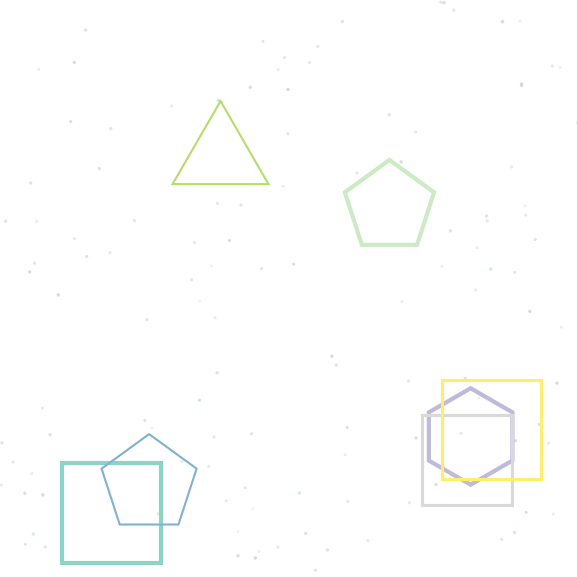[{"shape": "square", "thickness": 2, "radius": 0.43, "center": [0.193, 0.111]}, {"shape": "hexagon", "thickness": 2, "radius": 0.42, "center": [0.815, 0.243]}, {"shape": "pentagon", "thickness": 1, "radius": 0.43, "center": [0.258, 0.161]}, {"shape": "triangle", "thickness": 1, "radius": 0.48, "center": [0.382, 0.728]}, {"shape": "square", "thickness": 1.5, "radius": 0.39, "center": [0.808, 0.202]}, {"shape": "pentagon", "thickness": 2, "radius": 0.41, "center": [0.674, 0.641]}, {"shape": "square", "thickness": 1.5, "radius": 0.43, "center": [0.851, 0.255]}]